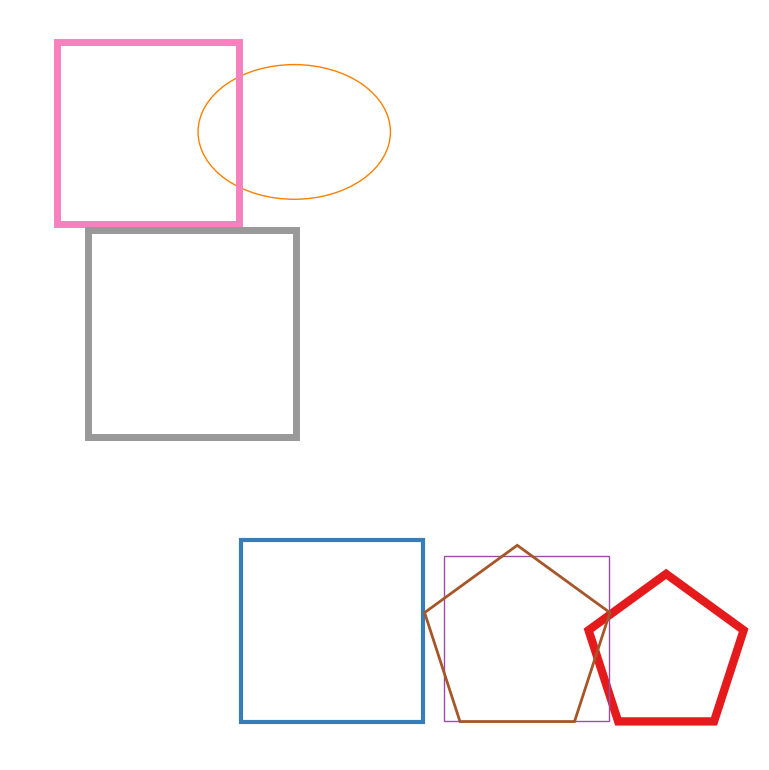[{"shape": "pentagon", "thickness": 3, "radius": 0.53, "center": [0.865, 0.149]}, {"shape": "square", "thickness": 1.5, "radius": 0.59, "center": [0.431, 0.18]}, {"shape": "square", "thickness": 0.5, "radius": 0.54, "center": [0.683, 0.171]}, {"shape": "oval", "thickness": 0.5, "radius": 0.62, "center": [0.382, 0.829]}, {"shape": "pentagon", "thickness": 1, "radius": 0.63, "center": [0.672, 0.165]}, {"shape": "square", "thickness": 2.5, "radius": 0.59, "center": [0.192, 0.827]}, {"shape": "square", "thickness": 2.5, "radius": 0.67, "center": [0.25, 0.567]}]